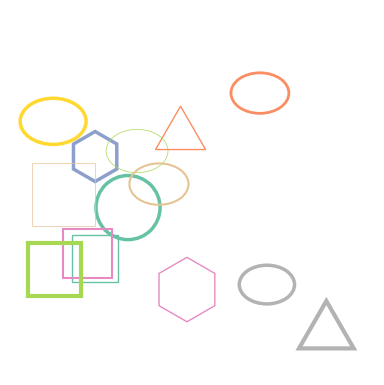[{"shape": "square", "thickness": 1, "radius": 0.3, "center": [0.246, 0.329]}, {"shape": "circle", "thickness": 2.5, "radius": 0.42, "center": [0.333, 0.461]}, {"shape": "triangle", "thickness": 1, "radius": 0.38, "center": [0.469, 0.649]}, {"shape": "oval", "thickness": 2, "radius": 0.38, "center": [0.675, 0.758]}, {"shape": "hexagon", "thickness": 2.5, "radius": 0.32, "center": [0.247, 0.593]}, {"shape": "square", "thickness": 1.5, "radius": 0.32, "center": [0.227, 0.341]}, {"shape": "hexagon", "thickness": 1, "radius": 0.42, "center": [0.486, 0.248]}, {"shape": "oval", "thickness": 0.5, "radius": 0.4, "center": [0.356, 0.608]}, {"shape": "square", "thickness": 3, "radius": 0.34, "center": [0.141, 0.3]}, {"shape": "oval", "thickness": 2.5, "radius": 0.43, "center": [0.138, 0.685]}, {"shape": "square", "thickness": 0.5, "radius": 0.41, "center": [0.165, 0.494]}, {"shape": "oval", "thickness": 1.5, "radius": 0.38, "center": [0.413, 0.522]}, {"shape": "triangle", "thickness": 3, "radius": 0.41, "center": [0.848, 0.136]}, {"shape": "oval", "thickness": 2.5, "radius": 0.36, "center": [0.693, 0.261]}]